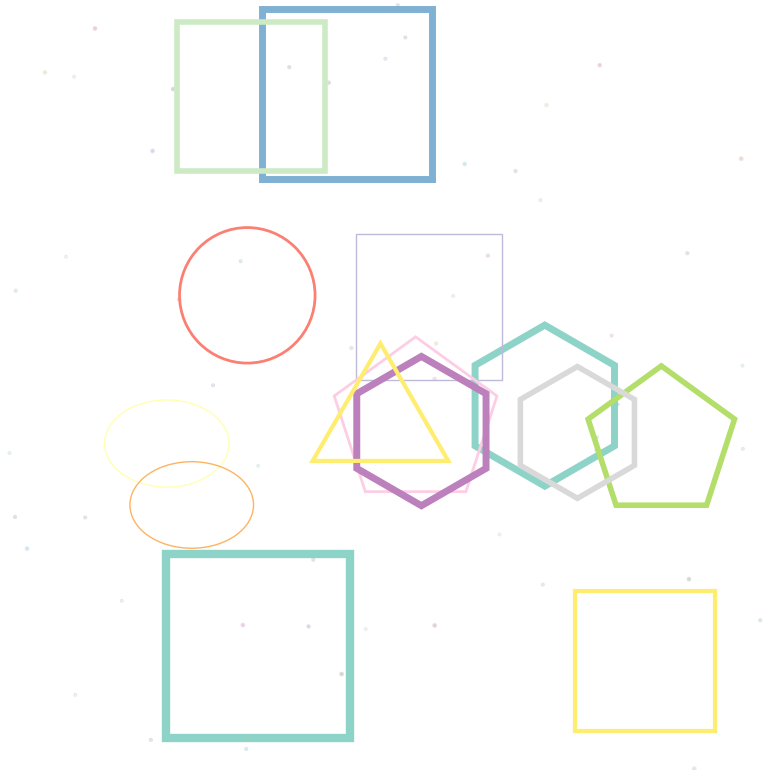[{"shape": "square", "thickness": 3, "radius": 0.6, "center": [0.335, 0.161]}, {"shape": "hexagon", "thickness": 2.5, "radius": 0.52, "center": [0.708, 0.473]}, {"shape": "oval", "thickness": 0.5, "radius": 0.4, "center": [0.217, 0.424]}, {"shape": "square", "thickness": 0.5, "radius": 0.47, "center": [0.557, 0.601]}, {"shape": "circle", "thickness": 1, "radius": 0.44, "center": [0.321, 0.616]}, {"shape": "square", "thickness": 2.5, "radius": 0.55, "center": [0.451, 0.878]}, {"shape": "oval", "thickness": 0.5, "radius": 0.4, "center": [0.249, 0.344]}, {"shape": "pentagon", "thickness": 2, "radius": 0.5, "center": [0.859, 0.425]}, {"shape": "pentagon", "thickness": 1, "radius": 0.56, "center": [0.54, 0.451]}, {"shape": "hexagon", "thickness": 2, "radius": 0.43, "center": [0.75, 0.438]}, {"shape": "hexagon", "thickness": 2.5, "radius": 0.48, "center": [0.547, 0.44]}, {"shape": "square", "thickness": 2, "radius": 0.48, "center": [0.326, 0.875]}, {"shape": "triangle", "thickness": 1.5, "radius": 0.51, "center": [0.494, 0.452]}, {"shape": "square", "thickness": 1.5, "radius": 0.45, "center": [0.838, 0.142]}]